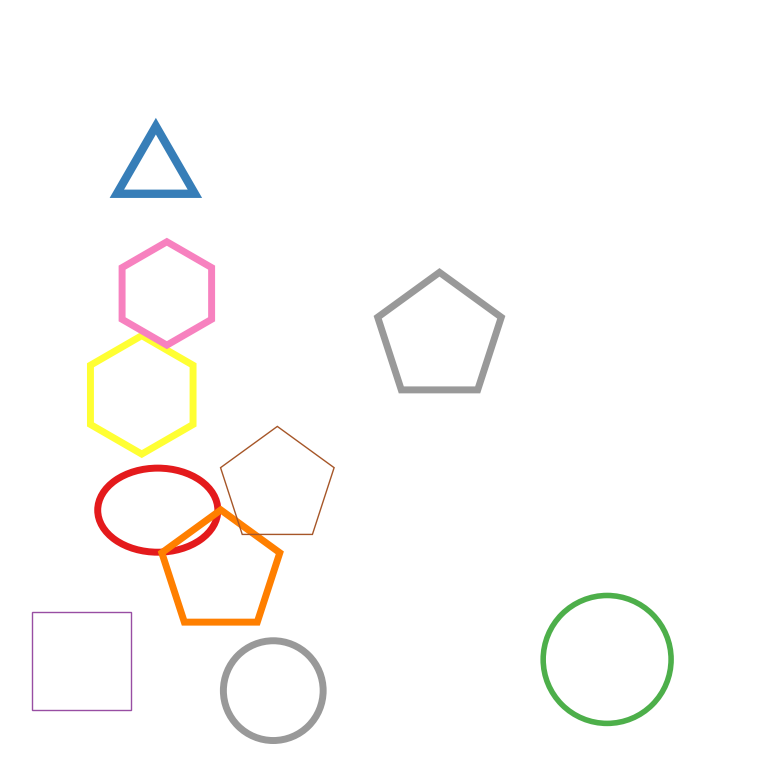[{"shape": "oval", "thickness": 2.5, "radius": 0.39, "center": [0.205, 0.337]}, {"shape": "triangle", "thickness": 3, "radius": 0.29, "center": [0.202, 0.778]}, {"shape": "circle", "thickness": 2, "radius": 0.42, "center": [0.788, 0.144]}, {"shape": "square", "thickness": 0.5, "radius": 0.32, "center": [0.106, 0.141]}, {"shape": "pentagon", "thickness": 2.5, "radius": 0.4, "center": [0.287, 0.257]}, {"shape": "hexagon", "thickness": 2.5, "radius": 0.38, "center": [0.184, 0.487]}, {"shape": "pentagon", "thickness": 0.5, "radius": 0.39, "center": [0.36, 0.369]}, {"shape": "hexagon", "thickness": 2.5, "radius": 0.34, "center": [0.217, 0.619]}, {"shape": "circle", "thickness": 2.5, "radius": 0.32, "center": [0.355, 0.103]}, {"shape": "pentagon", "thickness": 2.5, "radius": 0.42, "center": [0.571, 0.562]}]